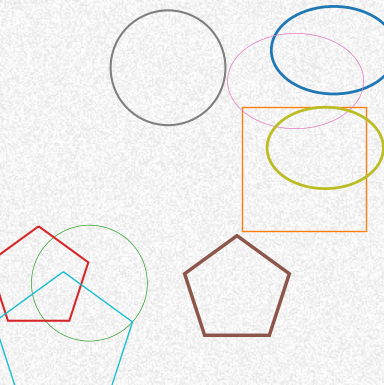[{"shape": "oval", "thickness": 2, "radius": 0.81, "center": [0.867, 0.87]}, {"shape": "square", "thickness": 1, "radius": 0.81, "center": [0.789, 0.561]}, {"shape": "circle", "thickness": 0.5, "radius": 0.75, "center": [0.232, 0.265]}, {"shape": "pentagon", "thickness": 1.5, "radius": 0.68, "center": [0.1, 0.277]}, {"shape": "pentagon", "thickness": 2.5, "radius": 0.71, "center": [0.616, 0.245]}, {"shape": "oval", "thickness": 0.5, "radius": 0.88, "center": [0.768, 0.79]}, {"shape": "circle", "thickness": 1.5, "radius": 0.75, "center": [0.436, 0.824]}, {"shape": "oval", "thickness": 2, "radius": 0.76, "center": [0.845, 0.616]}, {"shape": "pentagon", "thickness": 1, "radius": 0.94, "center": [0.165, 0.105]}]